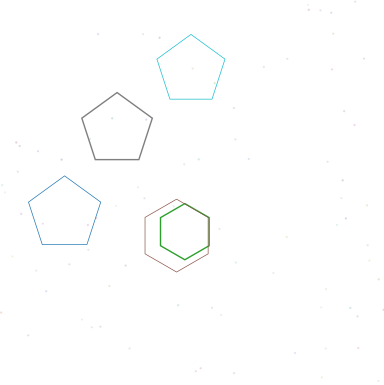[{"shape": "pentagon", "thickness": 0.5, "radius": 0.49, "center": [0.168, 0.445]}, {"shape": "hexagon", "thickness": 1, "radius": 0.36, "center": [0.48, 0.398]}, {"shape": "hexagon", "thickness": 0.5, "radius": 0.47, "center": [0.459, 0.388]}, {"shape": "pentagon", "thickness": 1, "radius": 0.48, "center": [0.304, 0.663]}, {"shape": "pentagon", "thickness": 0.5, "radius": 0.46, "center": [0.496, 0.818]}]